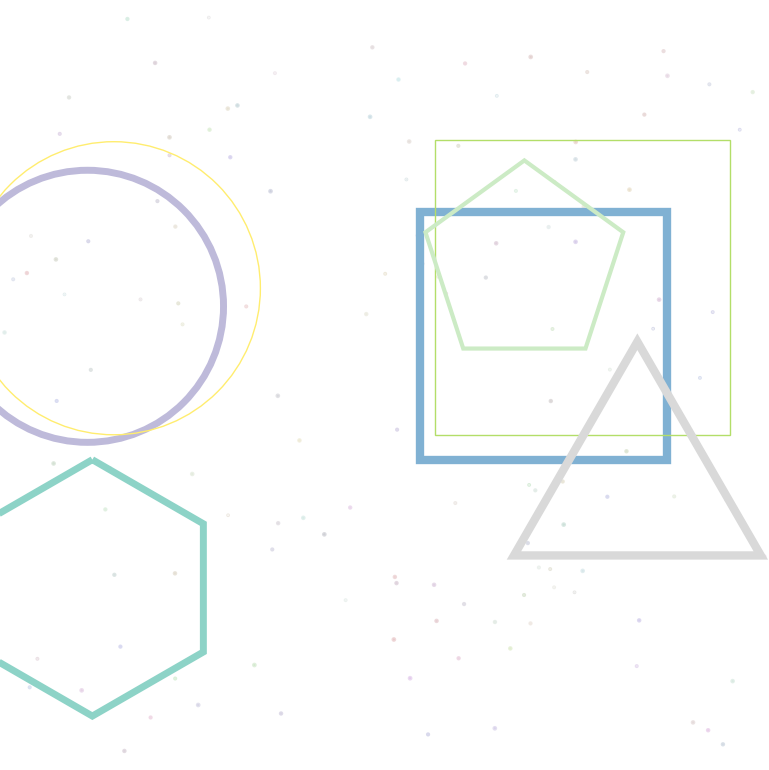[{"shape": "hexagon", "thickness": 2.5, "radius": 0.83, "center": [0.12, 0.237]}, {"shape": "circle", "thickness": 2.5, "radius": 0.88, "center": [0.114, 0.602]}, {"shape": "square", "thickness": 3, "radius": 0.8, "center": [0.706, 0.563]}, {"shape": "square", "thickness": 0.5, "radius": 0.96, "center": [0.756, 0.626]}, {"shape": "triangle", "thickness": 3, "radius": 0.93, "center": [0.828, 0.371]}, {"shape": "pentagon", "thickness": 1.5, "radius": 0.68, "center": [0.681, 0.657]}, {"shape": "circle", "thickness": 0.5, "radius": 0.95, "center": [0.148, 0.626]}]